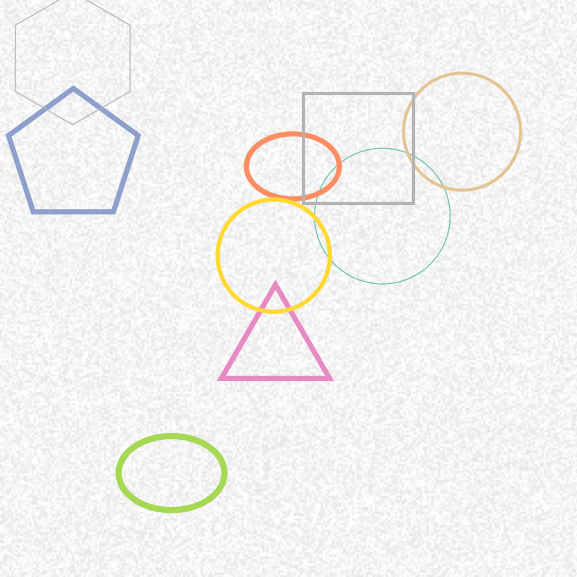[{"shape": "circle", "thickness": 0.5, "radius": 0.59, "center": [0.662, 0.625]}, {"shape": "oval", "thickness": 2.5, "radius": 0.4, "center": [0.507, 0.711]}, {"shape": "pentagon", "thickness": 2.5, "radius": 0.59, "center": [0.127, 0.728]}, {"shape": "triangle", "thickness": 2.5, "radius": 0.54, "center": [0.477, 0.398]}, {"shape": "oval", "thickness": 3, "radius": 0.46, "center": [0.297, 0.18]}, {"shape": "circle", "thickness": 2, "radius": 0.49, "center": [0.474, 0.556]}, {"shape": "circle", "thickness": 1.5, "radius": 0.51, "center": [0.8, 0.771]}, {"shape": "square", "thickness": 1.5, "radius": 0.48, "center": [0.619, 0.743]}, {"shape": "hexagon", "thickness": 0.5, "radius": 0.57, "center": [0.126, 0.898]}]